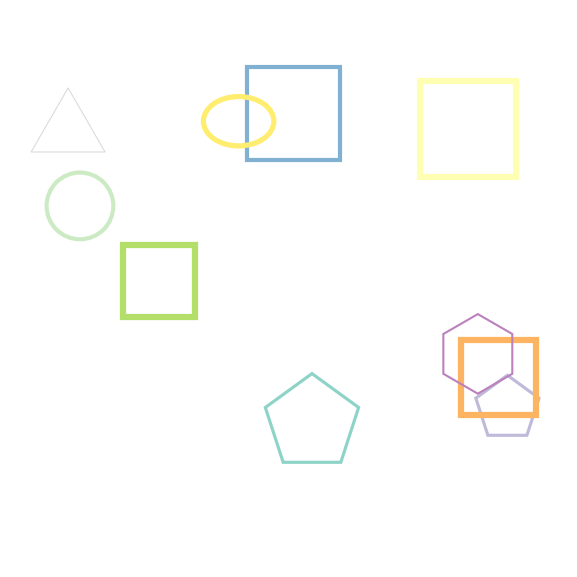[{"shape": "pentagon", "thickness": 1.5, "radius": 0.42, "center": [0.54, 0.267]}, {"shape": "square", "thickness": 3, "radius": 0.42, "center": [0.81, 0.776]}, {"shape": "pentagon", "thickness": 1.5, "radius": 0.29, "center": [0.879, 0.292]}, {"shape": "square", "thickness": 2, "radius": 0.4, "center": [0.508, 0.803]}, {"shape": "square", "thickness": 3, "radius": 0.32, "center": [0.863, 0.345]}, {"shape": "square", "thickness": 3, "radius": 0.31, "center": [0.275, 0.512]}, {"shape": "triangle", "thickness": 0.5, "radius": 0.37, "center": [0.118, 0.773]}, {"shape": "hexagon", "thickness": 1, "radius": 0.34, "center": [0.827, 0.386]}, {"shape": "circle", "thickness": 2, "radius": 0.29, "center": [0.138, 0.643]}, {"shape": "oval", "thickness": 2.5, "radius": 0.31, "center": [0.413, 0.789]}]